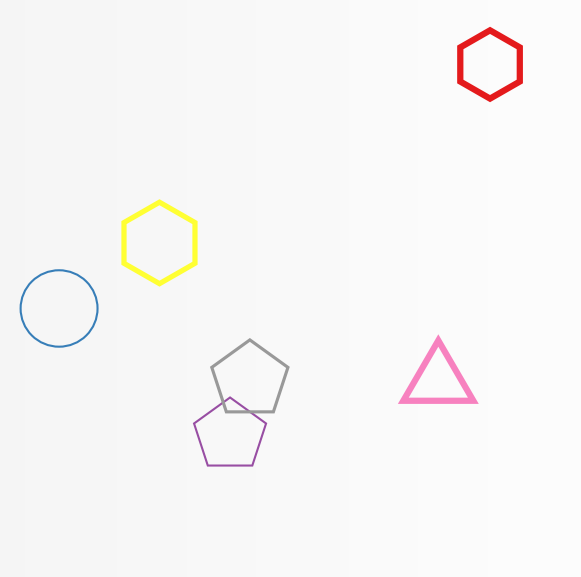[{"shape": "hexagon", "thickness": 3, "radius": 0.3, "center": [0.843, 0.887]}, {"shape": "circle", "thickness": 1, "radius": 0.33, "center": [0.102, 0.465]}, {"shape": "pentagon", "thickness": 1, "radius": 0.33, "center": [0.396, 0.246]}, {"shape": "hexagon", "thickness": 2.5, "radius": 0.35, "center": [0.274, 0.578]}, {"shape": "triangle", "thickness": 3, "radius": 0.35, "center": [0.754, 0.34]}, {"shape": "pentagon", "thickness": 1.5, "radius": 0.34, "center": [0.43, 0.342]}]